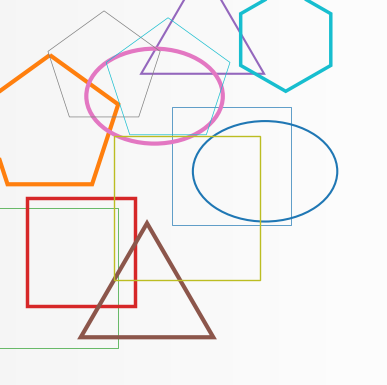[{"shape": "square", "thickness": 0.5, "radius": 0.77, "center": [0.597, 0.57]}, {"shape": "oval", "thickness": 1.5, "radius": 0.93, "center": [0.684, 0.555]}, {"shape": "pentagon", "thickness": 3, "radius": 0.93, "center": [0.129, 0.671]}, {"shape": "square", "thickness": 0.5, "radius": 0.91, "center": [0.123, 0.279]}, {"shape": "square", "thickness": 2.5, "radius": 0.7, "center": [0.208, 0.345]}, {"shape": "triangle", "thickness": 1.5, "radius": 0.92, "center": [0.523, 0.9]}, {"shape": "triangle", "thickness": 3, "radius": 0.99, "center": [0.379, 0.223]}, {"shape": "oval", "thickness": 3, "radius": 0.88, "center": [0.399, 0.75]}, {"shape": "pentagon", "thickness": 0.5, "radius": 0.76, "center": [0.269, 0.819]}, {"shape": "square", "thickness": 1, "radius": 0.94, "center": [0.483, 0.46]}, {"shape": "pentagon", "thickness": 0.5, "radius": 0.84, "center": [0.434, 0.786]}, {"shape": "hexagon", "thickness": 2.5, "radius": 0.67, "center": [0.737, 0.897]}]